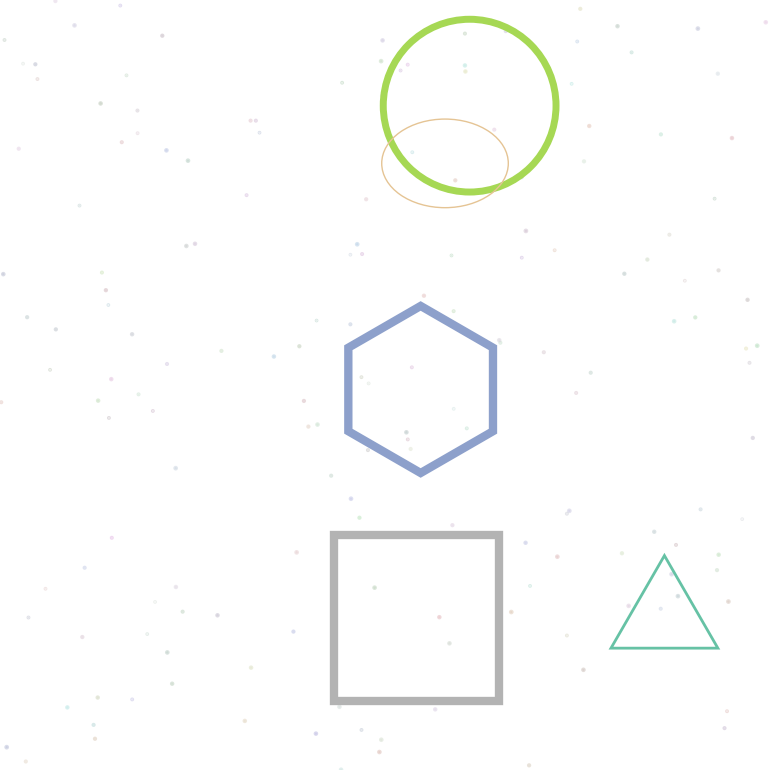[{"shape": "triangle", "thickness": 1, "radius": 0.4, "center": [0.863, 0.198]}, {"shape": "hexagon", "thickness": 3, "radius": 0.54, "center": [0.546, 0.494]}, {"shape": "circle", "thickness": 2.5, "radius": 0.56, "center": [0.61, 0.863]}, {"shape": "oval", "thickness": 0.5, "radius": 0.41, "center": [0.578, 0.788]}, {"shape": "square", "thickness": 3, "radius": 0.54, "center": [0.541, 0.198]}]